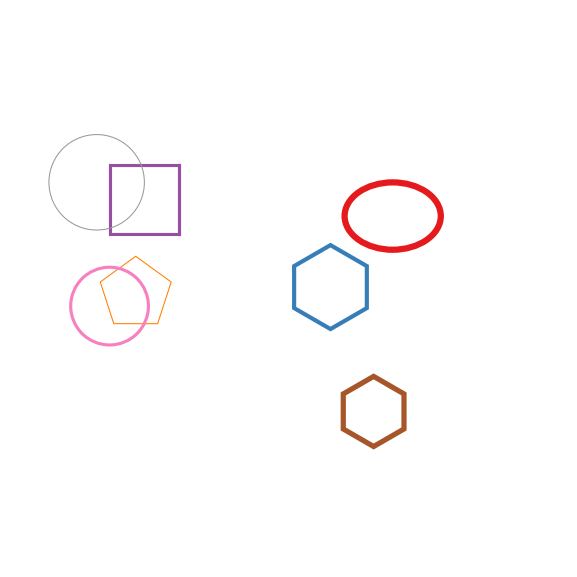[{"shape": "oval", "thickness": 3, "radius": 0.42, "center": [0.68, 0.625]}, {"shape": "hexagon", "thickness": 2, "radius": 0.36, "center": [0.572, 0.502]}, {"shape": "square", "thickness": 1.5, "radius": 0.3, "center": [0.25, 0.654]}, {"shape": "pentagon", "thickness": 0.5, "radius": 0.32, "center": [0.235, 0.491]}, {"shape": "hexagon", "thickness": 2.5, "radius": 0.3, "center": [0.647, 0.287]}, {"shape": "circle", "thickness": 1.5, "radius": 0.34, "center": [0.19, 0.469]}, {"shape": "circle", "thickness": 0.5, "radius": 0.41, "center": [0.167, 0.683]}]